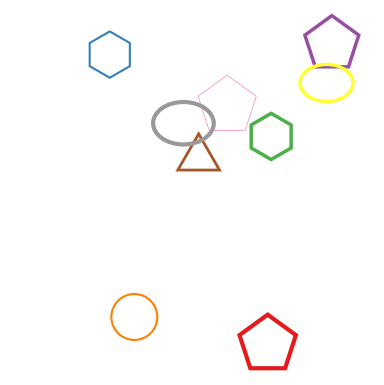[{"shape": "pentagon", "thickness": 3, "radius": 0.38, "center": [0.695, 0.106]}, {"shape": "hexagon", "thickness": 1.5, "radius": 0.3, "center": [0.285, 0.858]}, {"shape": "hexagon", "thickness": 2.5, "radius": 0.3, "center": [0.704, 0.646]}, {"shape": "pentagon", "thickness": 2.5, "radius": 0.37, "center": [0.862, 0.886]}, {"shape": "circle", "thickness": 1.5, "radius": 0.3, "center": [0.349, 0.177]}, {"shape": "oval", "thickness": 2.5, "radius": 0.34, "center": [0.848, 0.785]}, {"shape": "triangle", "thickness": 2, "radius": 0.31, "center": [0.516, 0.59]}, {"shape": "pentagon", "thickness": 0.5, "radius": 0.4, "center": [0.59, 0.725]}, {"shape": "oval", "thickness": 3, "radius": 0.39, "center": [0.476, 0.68]}]